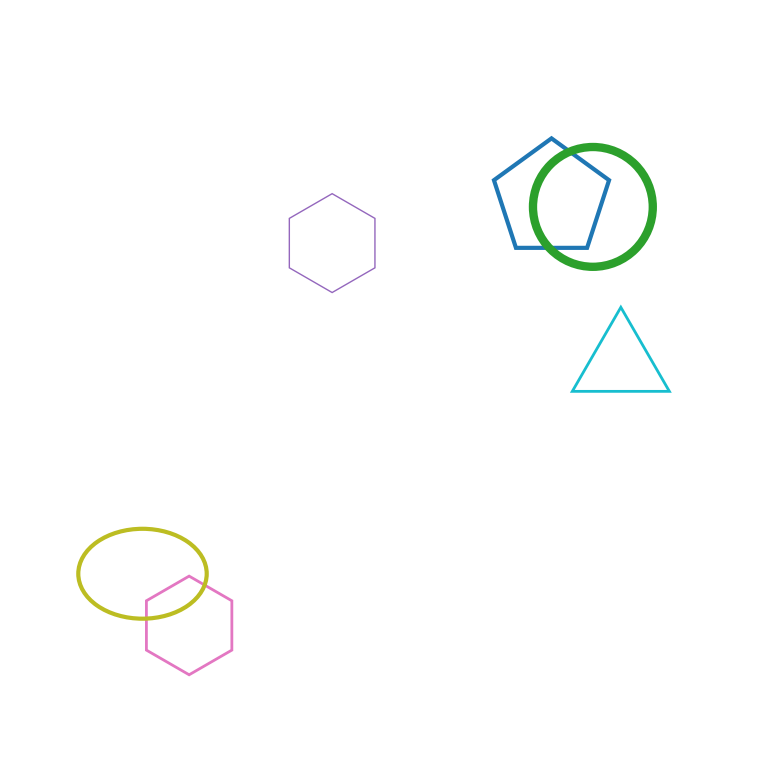[{"shape": "pentagon", "thickness": 1.5, "radius": 0.39, "center": [0.716, 0.742]}, {"shape": "circle", "thickness": 3, "radius": 0.39, "center": [0.77, 0.731]}, {"shape": "hexagon", "thickness": 0.5, "radius": 0.32, "center": [0.431, 0.684]}, {"shape": "hexagon", "thickness": 1, "radius": 0.32, "center": [0.246, 0.188]}, {"shape": "oval", "thickness": 1.5, "radius": 0.42, "center": [0.185, 0.255]}, {"shape": "triangle", "thickness": 1, "radius": 0.36, "center": [0.806, 0.528]}]